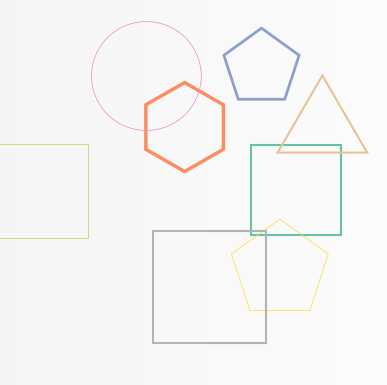[{"shape": "square", "thickness": 1.5, "radius": 0.58, "center": [0.764, 0.506]}, {"shape": "hexagon", "thickness": 2.5, "radius": 0.58, "center": [0.476, 0.67]}, {"shape": "pentagon", "thickness": 2, "radius": 0.51, "center": [0.675, 0.825]}, {"shape": "circle", "thickness": 0.5, "radius": 0.71, "center": [0.378, 0.803]}, {"shape": "square", "thickness": 0.5, "radius": 0.61, "center": [0.104, 0.504]}, {"shape": "pentagon", "thickness": 0.5, "radius": 0.66, "center": [0.722, 0.3]}, {"shape": "triangle", "thickness": 1.5, "radius": 0.67, "center": [0.832, 0.67]}, {"shape": "square", "thickness": 1.5, "radius": 0.73, "center": [0.54, 0.254]}]